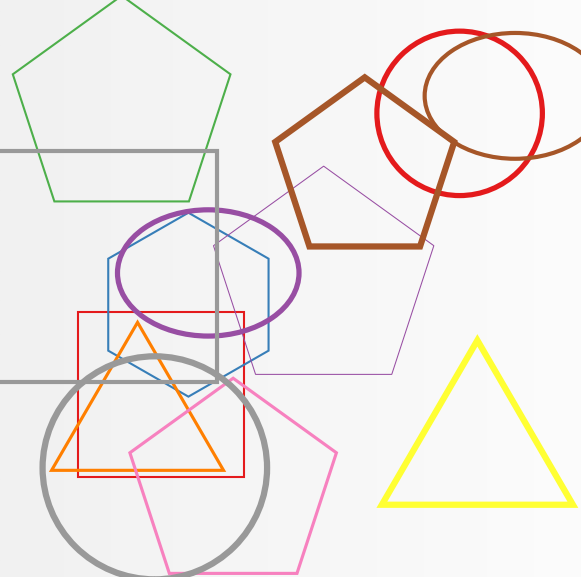[{"shape": "square", "thickness": 1, "radius": 0.71, "center": [0.277, 0.316]}, {"shape": "circle", "thickness": 2.5, "radius": 0.71, "center": [0.791, 0.803]}, {"shape": "hexagon", "thickness": 1, "radius": 0.8, "center": [0.324, 0.472]}, {"shape": "pentagon", "thickness": 1, "radius": 0.98, "center": [0.209, 0.81]}, {"shape": "pentagon", "thickness": 0.5, "radius": 1.0, "center": [0.557, 0.512]}, {"shape": "oval", "thickness": 2.5, "radius": 0.78, "center": [0.358, 0.527]}, {"shape": "triangle", "thickness": 1.5, "radius": 0.85, "center": [0.237, 0.27]}, {"shape": "triangle", "thickness": 3, "radius": 0.95, "center": [0.821, 0.22]}, {"shape": "pentagon", "thickness": 3, "radius": 0.81, "center": [0.628, 0.703]}, {"shape": "oval", "thickness": 2, "radius": 0.78, "center": [0.886, 0.833]}, {"shape": "pentagon", "thickness": 1.5, "radius": 0.93, "center": [0.401, 0.157]}, {"shape": "square", "thickness": 2, "radius": 1.0, "center": [0.173, 0.538]}, {"shape": "circle", "thickness": 3, "radius": 0.97, "center": [0.266, 0.189]}]